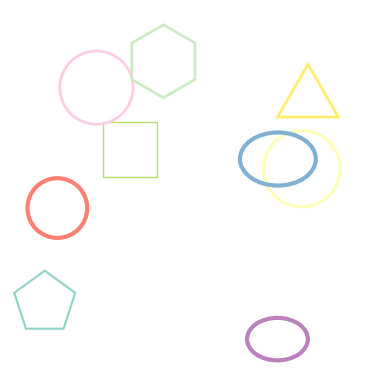[{"shape": "pentagon", "thickness": 1.5, "radius": 0.42, "center": [0.116, 0.214]}, {"shape": "circle", "thickness": 2, "radius": 0.5, "center": [0.784, 0.562]}, {"shape": "circle", "thickness": 3, "radius": 0.39, "center": [0.149, 0.46]}, {"shape": "oval", "thickness": 3, "radius": 0.49, "center": [0.722, 0.587]}, {"shape": "square", "thickness": 1, "radius": 0.35, "center": [0.338, 0.611]}, {"shape": "circle", "thickness": 2, "radius": 0.48, "center": [0.251, 0.772]}, {"shape": "oval", "thickness": 3, "radius": 0.39, "center": [0.721, 0.119]}, {"shape": "hexagon", "thickness": 2, "radius": 0.47, "center": [0.424, 0.841]}, {"shape": "triangle", "thickness": 2, "radius": 0.46, "center": [0.8, 0.742]}]